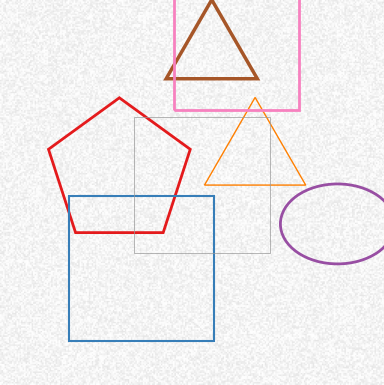[{"shape": "pentagon", "thickness": 2, "radius": 0.97, "center": [0.31, 0.552]}, {"shape": "square", "thickness": 1.5, "radius": 0.94, "center": [0.368, 0.302]}, {"shape": "oval", "thickness": 2, "radius": 0.74, "center": [0.877, 0.418]}, {"shape": "triangle", "thickness": 1, "radius": 0.76, "center": [0.663, 0.595]}, {"shape": "triangle", "thickness": 2.5, "radius": 0.68, "center": [0.55, 0.864]}, {"shape": "square", "thickness": 2, "radius": 0.81, "center": [0.614, 0.878]}, {"shape": "square", "thickness": 0.5, "radius": 0.88, "center": [0.526, 0.52]}]